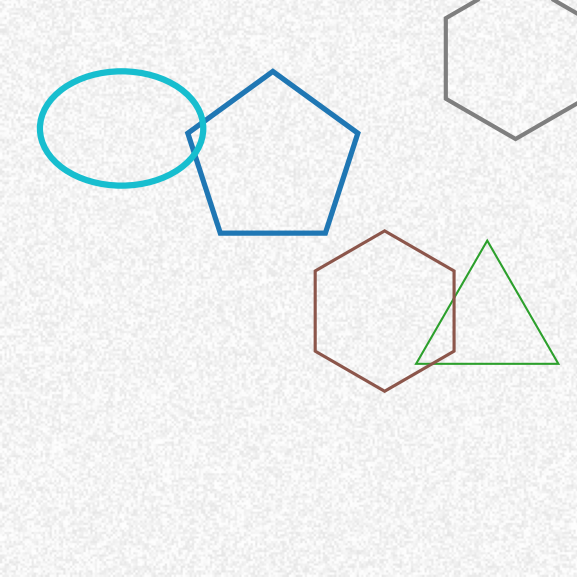[{"shape": "pentagon", "thickness": 2.5, "radius": 0.77, "center": [0.472, 0.721]}, {"shape": "triangle", "thickness": 1, "radius": 0.71, "center": [0.844, 0.44]}, {"shape": "hexagon", "thickness": 1.5, "radius": 0.69, "center": [0.666, 0.46]}, {"shape": "hexagon", "thickness": 2, "radius": 0.7, "center": [0.893, 0.898]}, {"shape": "oval", "thickness": 3, "radius": 0.71, "center": [0.211, 0.777]}]